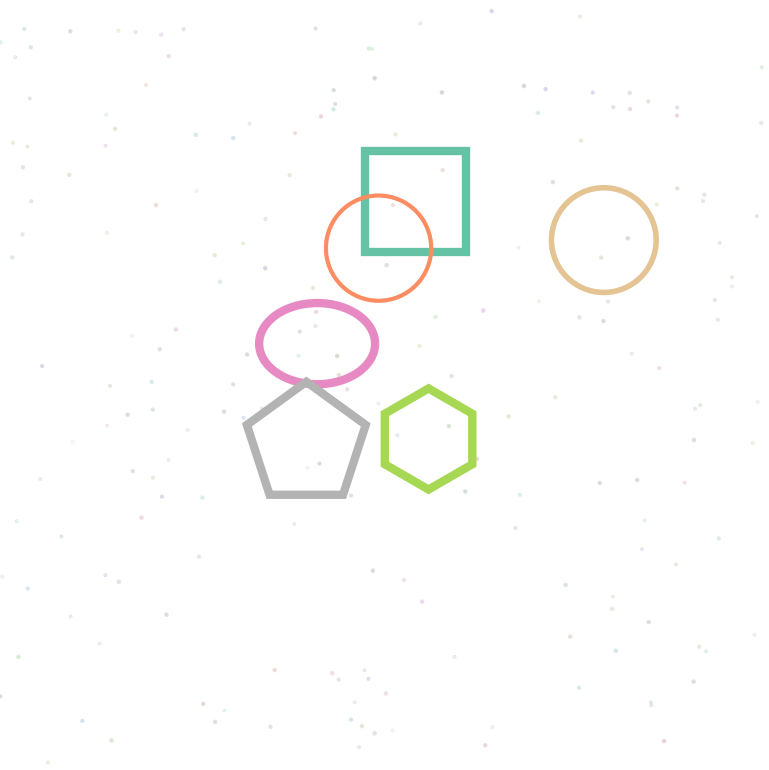[{"shape": "square", "thickness": 3, "radius": 0.33, "center": [0.539, 0.738]}, {"shape": "circle", "thickness": 1.5, "radius": 0.34, "center": [0.492, 0.678]}, {"shape": "oval", "thickness": 3, "radius": 0.38, "center": [0.412, 0.554]}, {"shape": "hexagon", "thickness": 3, "radius": 0.33, "center": [0.557, 0.43]}, {"shape": "circle", "thickness": 2, "radius": 0.34, "center": [0.784, 0.688]}, {"shape": "pentagon", "thickness": 3, "radius": 0.41, "center": [0.398, 0.423]}]